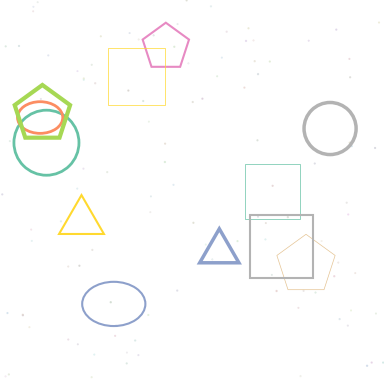[{"shape": "circle", "thickness": 2, "radius": 0.42, "center": [0.121, 0.629]}, {"shape": "square", "thickness": 0.5, "radius": 0.36, "center": [0.707, 0.504]}, {"shape": "oval", "thickness": 2, "radius": 0.29, "center": [0.104, 0.695]}, {"shape": "triangle", "thickness": 2.5, "radius": 0.29, "center": [0.57, 0.347]}, {"shape": "oval", "thickness": 1.5, "radius": 0.41, "center": [0.296, 0.211]}, {"shape": "pentagon", "thickness": 1.5, "radius": 0.32, "center": [0.431, 0.878]}, {"shape": "pentagon", "thickness": 3, "radius": 0.38, "center": [0.11, 0.704]}, {"shape": "square", "thickness": 0.5, "radius": 0.37, "center": [0.354, 0.802]}, {"shape": "triangle", "thickness": 1.5, "radius": 0.34, "center": [0.212, 0.426]}, {"shape": "pentagon", "thickness": 0.5, "radius": 0.4, "center": [0.795, 0.312]}, {"shape": "circle", "thickness": 2.5, "radius": 0.34, "center": [0.857, 0.666]}, {"shape": "square", "thickness": 1.5, "radius": 0.4, "center": [0.731, 0.36]}]